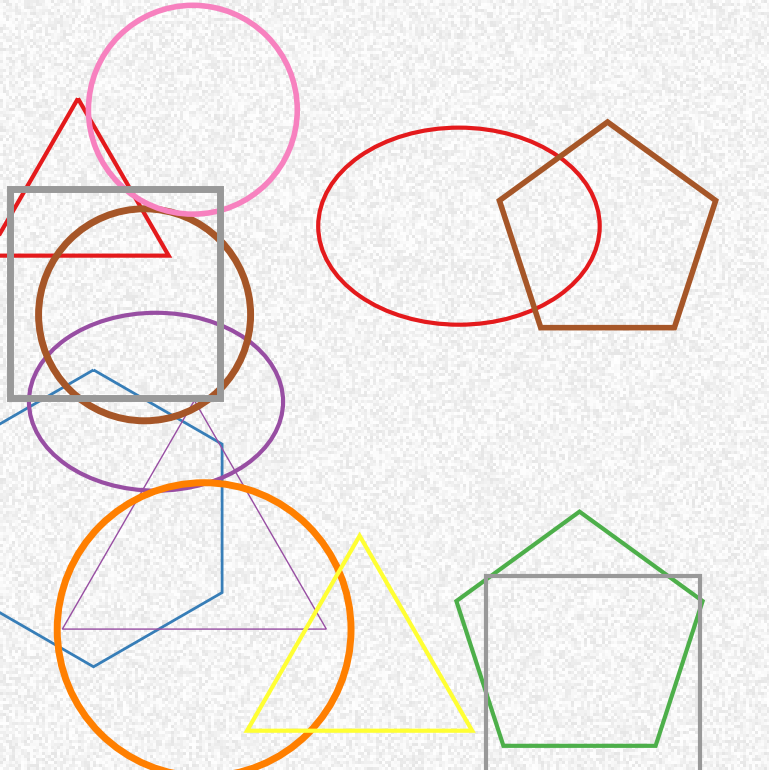[{"shape": "triangle", "thickness": 1.5, "radius": 0.68, "center": [0.101, 0.736]}, {"shape": "oval", "thickness": 1.5, "radius": 0.91, "center": [0.596, 0.706]}, {"shape": "hexagon", "thickness": 1, "radius": 0.96, "center": [0.121, 0.327]}, {"shape": "pentagon", "thickness": 1.5, "radius": 0.84, "center": [0.753, 0.167]}, {"shape": "oval", "thickness": 1.5, "radius": 0.83, "center": [0.203, 0.478]}, {"shape": "triangle", "thickness": 0.5, "radius": 0.99, "center": [0.252, 0.282]}, {"shape": "circle", "thickness": 2.5, "radius": 0.95, "center": [0.265, 0.182]}, {"shape": "triangle", "thickness": 1.5, "radius": 0.84, "center": [0.467, 0.135]}, {"shape": "pentagon", "thickness": 2, "radius": 0.74, "center": [0.789, 0.694]}, {"shape": "circle", "thickness": 2.5, "radius": 0.69, "center": [0.188, 0.591]}, {"shape": "circle", "thickness": 2, "radius": 0.68, "center": [0.25, 0.858]}, {"shape": "square", "thickness": 1.5, "radius": 0.7, "center": [0.77, 0.113]}, {"shape": "square", "thickness": 2.5, "radius": 0.68, "center": [0.149, 0.619]}]